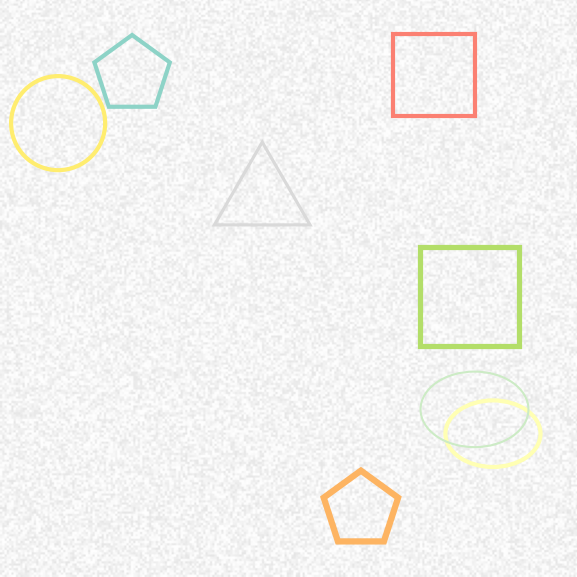[{"shape": "pentagon", "thickness": 2, "radius": 0.34, "center": [0.229, 0.87]}, {"shape": "oval", "thickness": 2, "radius": 0.41, "center": [0.854, 0.248]}, {"shape": "square", "thickness": 2, "radius": 0.35, "center": [0.751, 0.869]}, {"shape": "pentagon", "thickness": 3, "radius": 0.34, "center": [0.625, 0.116]}, {"shape": "square", "thickness": 2.5, "radius": 0.43, "center": [0.814, 0.486]}, {"shape": "triangle", "thickness": 1.5, "radius": 0.48, "center": [0.454, 0.657]}, {"shape": "oval", "thickness": 1, "radius": 0.47, "center": [0.822, 0.29]}, {"shape": "circle", "thickness": 2, "radius": 0.41, "center": [0.101, 0.786]}]